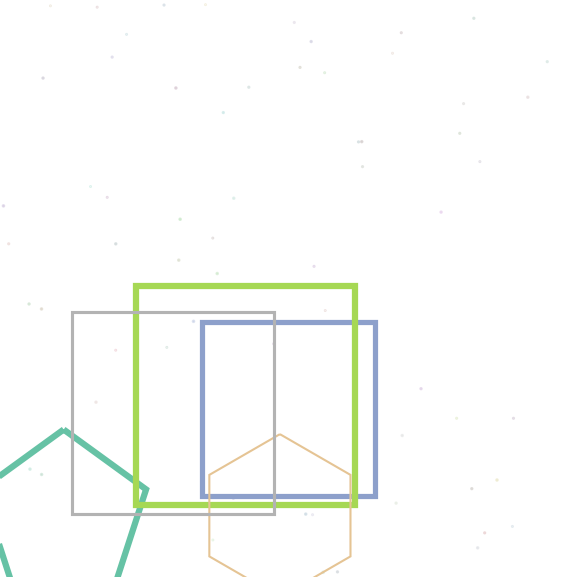[{"shape": "pentagon", "thickness": 3, "radius": 0.75, "center": [0.11, 0.105]}, {"shape": "square", "thickness": 2.5, "radius": 0.75, "center": [0.499, 0.291]}, {"shape": "square", "thickness": 3, "radius": 0.95, "center": [0.425, 0.315]}, {"shape": "hexagon", "thickness": 1, "radius": 0.71, "center": [0.485, 0.106]}, {"shape": "square", "thickness": 1.5, "radius": 0.88, "center": [0.299, 0.284]}]